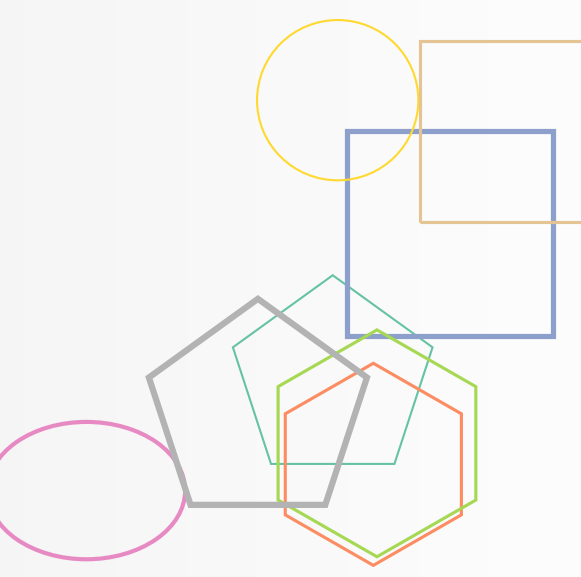[{"shape": "pentagon", "thickness": 1, "radius": 0.9, "center": [0.572, 0.342]}, {"shape": "hexagon", "thickness": 1.5, "radius": 0.87, "center": [0.642, 0.195]}, {"shape": "square", "thickness": 2.5, "radius": 0.89, "center": [0.775, 0.594]}, {"shape": "oval", "thickness": 2, "radius": 0.85, "center": [0.149, 0.15]}, {"shape": "hexagon", "thickness": 1.5, "radius": 0.98, "center": [0.649, 0.231]}, {"shape": "circle", "thickness": 1, "radius": 0.69, "center": [0.581, 0.826]}, {"shape": "square", "thickness": 1.5, "radius": 0.79, "center": [0.88, 0.771]}, {"shape": "pentagon", "thickness": 3, "radius": 0.99, "center": [0.444, 0.284]}]